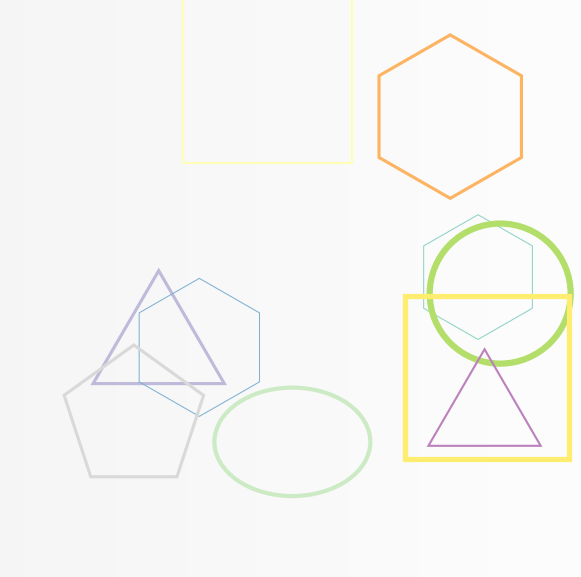[{"shape": "hexagon", "thickness": 0.5, "radius": 0.54, "center": [0.822, 0.519]}, {"shape": "square", "thickness": 1, "radius": 0.73, "center": [0.46, 0.862]}, {"shape": "triangle", "thickness": 1.5, "radius": 0.65, "center": [0.273, 0.4]}, {"shape": "hexagon", "thickness": 0.5, "radius": 0.6, "center": [0.343, 0.398]}, {"shape": "hexagon", "thickness": 1.5, "radius": 0.71, "center": [0.775, 0.797]}, {"shape": "circle", "thickness": 3, "radius": 0.61, "center": [0.861, 0.491]}, {"shape": "pentagon", "thickness": 1.5, "radius": 0.63, "center": [0.23, 0.276]}, {"shape": "triangle", "thickness": 1, "radius": 0.56, "center": [0.834, 0.283]}, {"shape": "oval", "thickness": 2, "radius": 0.67, "center": [0.503, 0.234]}, {"shape": "square", "thickness": 2.5, "radius": 0.71, "center": [0.837, 0.345]}]